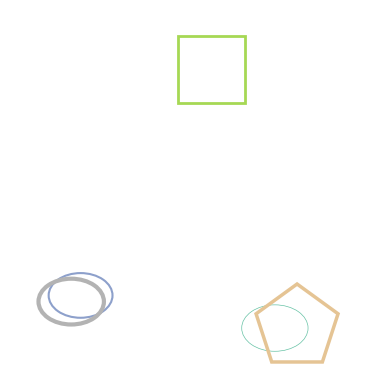[{"shape": "oval", "thickness": 0.5, "radius": 0.43, "center": [0.714, 0.148]}, {"shape": "oval", "thickness": 1.5, "radius": 0.41, "center": [0.209, 0.233]}, {"shape": "square", "thickness": 2, "radius": 0.44, "center": [0.55, 0.819]}, {"shape": "pentagon", "thickness": 2.5, "radius": 0.56, "center": [0.772, 0.15]}, {"shape": "oval", "thickness": 3, "radius": 0.42, "center": [0.185, 0.217]}]